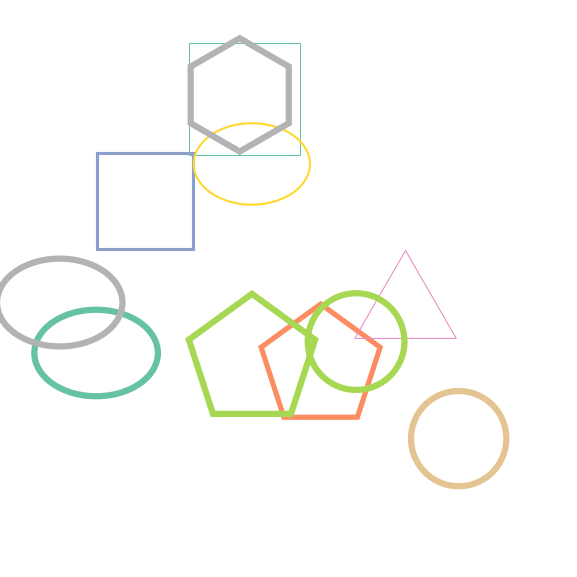[{"shape": "oval", "thickness": 3, "radius": 0.54, "center": [0.166, 0.388]}, {"shape": "square", "thickness": 0.5, "radius": 0.48, "center": [0.423, 0.827]}, {"shape": "pentagon", "thickness": 2.5, "radius": 0.54, "center": [0.555, 0.364]}, {"shape": "square", "thickness": 1.5, "radius": 0.42, "center": [0.251, 0.651]}, {"shape": "triangle", "thickness": 0.5, "radius": 0.51, "center": [0.702, 0.464]}, {"shape": "pentagon", "thickness": 3, "radius": 0.57, "center": [0.436, 0.375]}, {"shape": "circle", "thickness": 3, "radius": 0.42, "center": [0.617, 0.408]}, {"shape": "oval", "thickness": 1, "radius": 0.5, "center": [0.436, 0.715]}, {"shape": "circle", "thickness": 3, "radius": 0.41, "center": [0.794, 0.24]}, {"shape": "hexagon", "thickness": 3, "radius": 0.49, "center": [0.415, 0.835]}, {"shape": "oval", "thickness": 3, "radius": 0.54, "center": [0.103, 0.475]}]